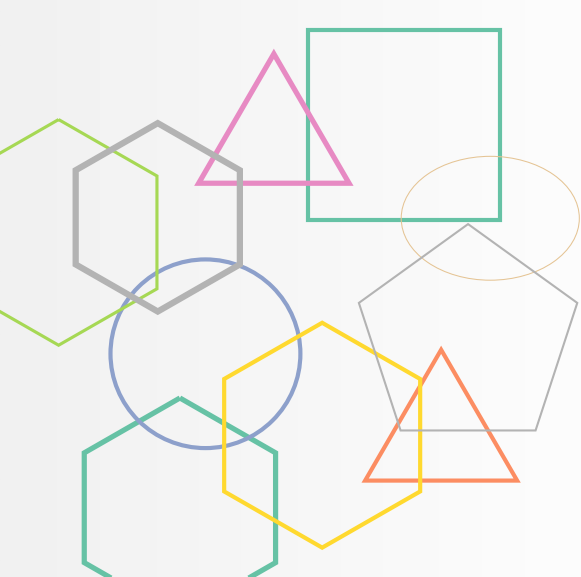[{"shape": "square", "thickness": 2, "radius": 0.82, "center": [0.695, 0.783]}, {"shape": "hexagon", "thickness": 2.5, "radius": 0.95, "center": [0.31, 0.12]}, {"shape": "triangle", "thickness": 2, "radius": 0.76, "center": [0.759, 0.242]}, {"shape": "circle", "thickness": 2, "radius": 0.82, "center": [0.353, 0.387]}, {"shape": "triangle", "thickness": 2.5, "radius": 0.75, "center": [0.471, 0.757]}, {"shape": "hexagon", "thickness": 1.5, "radius": 0.98, "center": [0.101, 0.597]}, {"shape": "hexagon", "thickness": 2, "radius": 0.97, "center": [0.554, 0.246]}, {"shape": "oval", "thickness": 0.5, "radius": 0.77, "center": [0.843, 0.621]}, {"shape": "hexagon", "thickness": 3, "radius": 0.82, "center": [0.271, 0.623]}, {"shape": "pentagon", "thickness": 1, "radius": 0.99, "center": [0.805, 0.414]}]